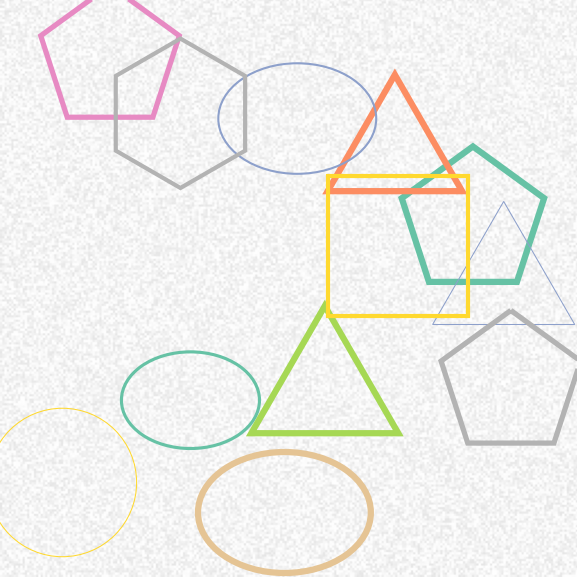[{"shape": "pentagon", "thickness": 3, "radius": 0.65, "center": [0.819, 0.616]}, {"shape": "oval", "thickness": 1.5, "radius": 0.6, "center": [0.33, 0.306]}, {"shape": "triangle", "thickness": 3, "radius": 0.67, "center": [0.684, 0.735]}, {"shape": "triangle", "thickness": 0.5, "radius": 0.71, "center": [0.872, 0.508]}, {"shape": "oval", "thickness": 1, "radius": 0.68, "center": [0.515, 0.794]}, {"shape": "pentagon", "thickness": 2.5, "radius": 0.63, "center": [0.191, 0.898]}, {"shape": "triangle", "thickness": 3, "radius": 0.73, "center": [0.562, 0.322]}, {"shape": "circle", "thickness": 0.5, "radius": 0.64, "center": [0.108, 0.164]}, {"shape": "square", "thickness": 2, "radius": 0.61, "center": [0.689, 0.574]}, {"shape": "oval", "thickness": 3, "radius": 0.75, "center": [0.492, 0.112]}, {"shape": "pentagon", "thickness": 2.5, "radius": 0.63, "center": [0.885, 0.335]}, {"shape": "hexagon", "thickness": 2, "radius": 0.65, "center": [0.312, 0.803]}]